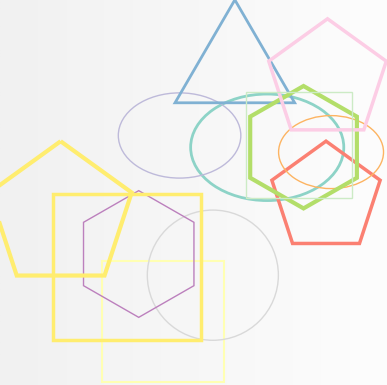[{"shape": "oval", "thickness": 2, "radius": 0.99, "center": [0.69, 0.617]}, {"shape": "square", "thickness": 1.5, "radius": 0.78, "center": [0.421, 0.164]}, {"shape": "oval", "thickness": 1, "radius": 0.79, "center": [0.463, 0.648]}, {"shape": "pentagon", "thickness": 2.5, "radius": 0.73, "center": [0.841, 0.486]}, {"shape": "triangle", "thickness": 2, "radius": 0.89, "center": [0.606, 0.822]}, {"shape": "oval", "thickness": 1, "radius": 0.68, "center": [0.854, 0.605]}, {"shape": "hexagon", "thickness": 3, "radius": 0.79, "center": [0.783, 0.618]}, {"shape": "pentagon", "thickness": 2.5, "radius": 0.8, "center": [0.845, 0.792]}, {"shape": "circle", "thickness": 1, "radius": 0.85, "center": [0.549, 0.285]}, {"shape": "hexagon", "thickness": 1, "radius": 0.82, "center": [0.358, 0.34]}, {"shape": "square", "thickness": 1, "radius": 0.68, "center": [0.772, 0.623]}, {"shape": "square", "thickness": 2.5, "radius": 0.95, "center": [0.328, 0.307]}, {"shape": "pentagon", "thickness": 3, "radius": 0.96, "center": [0.156, 0.44]}]